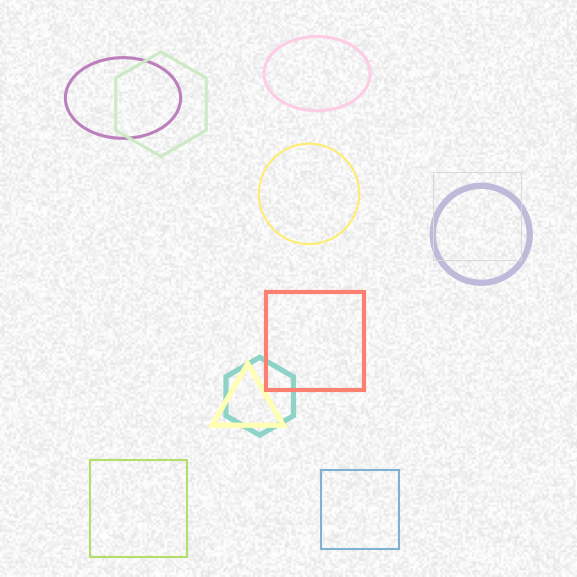[{"shape": "hexagon", "thickness": 2.5, "radius": 0.34, "center": [0.45, 0.313]}, {"shape": "triangle", "thickness": 2.5, "radius": 0.36, "center": [0.429, 0.298]}, {"shape": "circle", "thickness": 3, "radius": 0.42, "center": [0.833, 0.593]}, {"shape": "square", "thickness": 2, "radius": 0.42, "center": [0.546, 0.408]}, {"shape": "square", "thickness": 1, "radius": 0.34, "center": [0.624, 0.117]}, {"shape": "square", "thickness": 1, "radius": 0.42, "center": [0.239, 0.119]}, {"shape": "oval", "thickness": 1.5, "radius": 0.46, "center": [0.549, 0.872]}, {"shape": "square", "thickness": 0.5, "radius": 0.38, "center": [0.826, 0.625]}, {"shape": "oval", "thickness": 1.5, "radius": 0.5, "center": [0.213, 0.829]}, {"shape": "hexagon", "thickness": 1.5, "radius": 0.45, "center": [0.279, 0.819]}, {"shape": "circle", "thickness": 1, "radius": 0.43, "center": [0.535, 0.663]}]